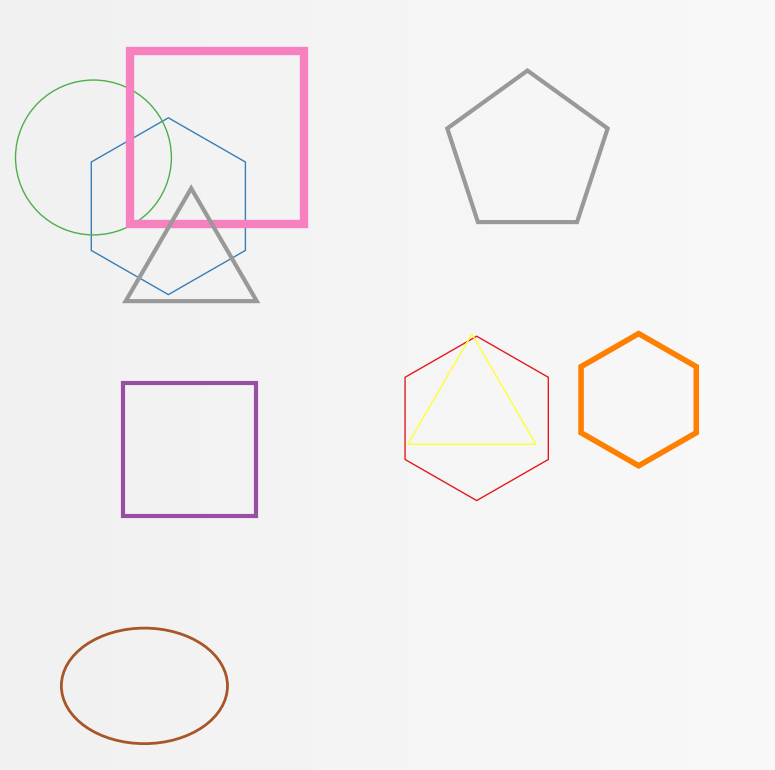[{"shape": "hexagon", "thickness": 0.5, "radius": 0.53, "center": [0.615, 0.457]}, {"shape": "hexagon", "thickness": 0.5, "radius": 0.57, "center": [0.217, 0.732]}, {"shape": "circle", "thickness": 0.5, "radius": 0.5, "center": [0.121, 0.796]}, {"shape": "square", "thickness": 1.5, "radius": 0.43, "center": [0.245, 0.416]}, {"shape": "hexagon", "thickness": 2, "radius": 0.43, "center": [0.824, 0.481]}, {"shape": "triangle", "thickness": 0.5, "radius": 0.48, "center": [0.609, 0.471]}, {"shape": "oval", "thickness": 1, "radius": 0.54, "center": [0.186, 0.109]}, {"shape": "square", "thickness": 3, "radius": 0.56, "center": [0.28, 0.821]}, {"shape": "pentagon", "thickness": 1.5, "radius": 0.54, "center": [0.681, 0.8]}, {"shape": "triangle", "thickness": 1.5, "radius": 0.49, "center": [0.247, 0.658]}]